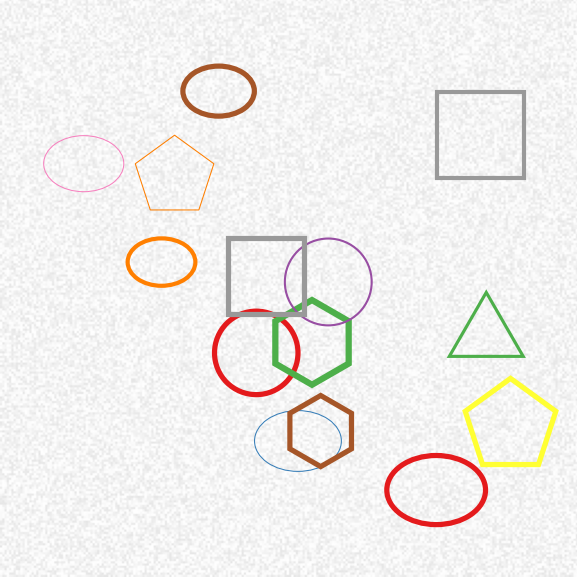[{"shape": "oval", "thickness": 2.5, "radius": 0.43, "center": [0.755, 0.151]}, {"shape": "circle", "thickness": 2.5, "radius": 0.36, "center": [0.444, 0.388]}, {"shape": "oval", "thickness": 0.5, "radius": 0.38, "center": [0.516, 0.236]}, {"shape": "triangle", "thickness": 1.5, "radius": 0.37, "center": [0.842, 0.419]}, {"shape": "hexagon", "thickness": 3, "radius": 0.37, "center": [0.54, 0.406]}, {"shape": "circle", "thickness": 1, "radius": 0.38, "center": [0.568, 0.511]}, {"shape": "pentagon", "thickness": 0.5, "radius": 0.36, "center": [0.302, 0.693]}, {"shape": "oval", "thickness": 2, "radius": 0.29, "center": [0.28, 0.545]}, {"shape": "pentagon", "thickness": 2.5, "radius": 0.41, "center": [0.884, 0.261]}, {"shape": "hexagon", "thickness": 2.5, "radius": 0.31, "center": [0.555, 0.253]}, {"shape": "oval", "thickness": 2.5, "radius": 0.31, "center": [0.379, 0.841]}, {"shape": "oval", "thickness": 0.5, "radius": 0.35, "center": [0.145, 0.716]}, {"shape": "square", "thickness": 2, "radius": 0.37, "center": [0.832, 0.765]}, {"shape": "square", "thickness": 2.5, "radius": 0.33, "center": [0.46, 0.521]}]